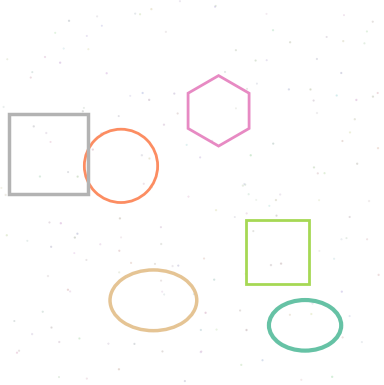[{"shape": "oval", "thickness": 3, "radius": 0.47, "center": [0.792, 0.155]}, {"shape": "circle", "thickness": 2, "radius": 0.48, "center": [0.314, 0.569]}, {"shape": "hexagon", "thickness": 2, "radius": 0.46, "center": [0.568, 0.712]}, {"shape": "square", "thickness": 2, "radius": 0.41, "center": [0.721, 0.346]}, {"shape": "oval", "thickness": 2.5, "radius": 0.56, "center": [0.398, 0.22]}, {"shape": "square", "thickness": 2.5, "radius": 0.52, "center": [0.126, 0.6]}]